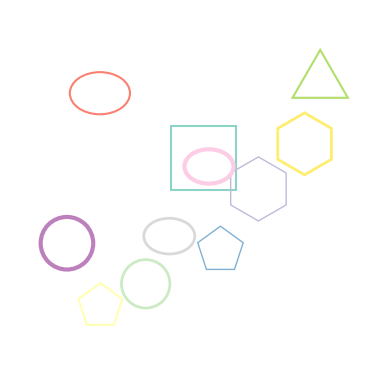[{"shape": "square", "thickness": 1.5, "radius": 0.42, "center": [0.529, 0.589]}, {"shape": "pentagon", "thickness": 1.5, "radius": 0.3, "center": [0.261, 0.205]}, {"shape": "hexagon", "thickness": 1, "radius": 0.42, "center": [0.671, 0.509]}, {"shape": "oval", "thickness": 1.5, "radius": 0.39, "center": [0.259, 0.758]}, {"shape": "pentagon", "thickness": 1, "radius": 0.31, "center": [0.573, 0.35]}, {"shape": "triangle", "thickness": 1.5, "radius": 0.41, "center": [0.832, 0.787]}, {"shape": "oval", "thickness": 3, "radius": 0.32, "center": [0.543, 0.568]}, {"shape": "oval", "thickness": 2, "radius": 0.33, "center": [0.44, 0.387]}, {"shape": "circle", "thickness": 3, "radius": 0.34, "center": [0.174, 0.368]}, {"shape": "circle", "thickness": 2, "radius": 0.31, "center": [0.378, 0.263]}, {"shape": "hexagon", "thickness": 2, "radius": 0.4, "center": [0.791, 0.626]}]